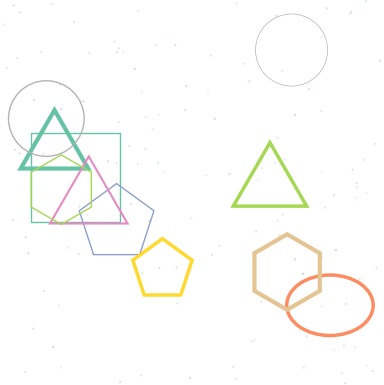[{"shape": "triangle", "thickness": 3, "radius": 0.51, "center": [0.141, 0.613]}, {"shape": "square", "thickness": 1, "radius": 0.58, "center": [0.197, 0.538]}, {"shape": "oval", "thickness": 2.5, "radius": 0.56, "center": [0.857, 0.207]}, {"shape": "pentagon", "thickness": 1, "radius": 0.51, "center": [0.303, 0.421]}, {"shape": "triangle", "thickness": 1.5, "radius": 0.58, "center": [0.231, 0.478]}, {"shape": "hexagon", "thickness": 1, "radius": 0.45, "center": [0.159, 0.507]}, {"shape": "triangle", "thickness": 2.5, "radius": 0.55, "center": [0.701, 0.52]}, {"shape": "pentagon", "thickness": 2.5, "radius": 0.4, "center": [0.422, 0.299]}, {"shape": "hexagon", "thickness": 3, "radius": 0.49, "center": [0.746, 0.293]}, {"shape": "circle", "thickness": 0.5, "radius": 0.47, "center": [0.757, 0.87]}, {"shape": "circle", "thickness": 1, "radius": 0.49, "center": [0.12, 0.692]}]